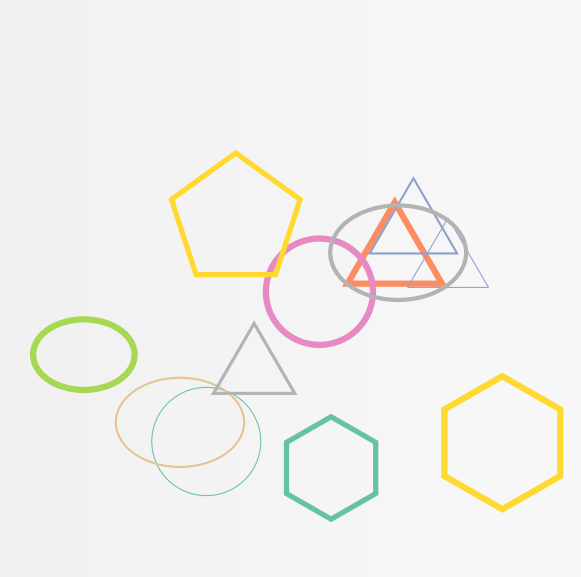[{"shape": "circle", "thickness": 0.5, "radius": 0.47, "center": [0.355, 0.235]}, {"shape": "hexagon", "thickness": 2.5, "radius": 0.44, "center": [0.57, 0.189]}, {"shape": "triangle", "thickness": 3, "radius": 0.47, "center": [0.679, 0.555]}, {"shape": "triangle", "thickness": 1, "radius": 0.43, "center": [0.711, 0.604]}, {"shape": "triangle", "thickness": 0.5, "radius": 0.4, "center": [0.771, 0.542]}, {"shape": "circle", "thickness": 3, "radius": 0.46, "center": [0.55, 0.494]}, {"shape": "oval", "thickness": 3, "radius": 0.44, "center": [0.144, 0.385]}, {"shape": "pentagon", "thickness": 2.5, "radius": 0.58, "center": [0.406, 0.618]}, {"shape": "hexagon", "thickness": 3, "radius": 0.58, "center": [0.864, 0.233]}, {"shape": "oval", "thickness": 1, "radius": 0.55, "center": [0.31, 0.268]}, {"shape": "triangle", "thickness": 1.5, "radius": 0.4, "center": [0.437, 0.358]}, {"shape": "oval", "thickness": 2, "radius": 0.58, "center": [0.685, 0.562]}]